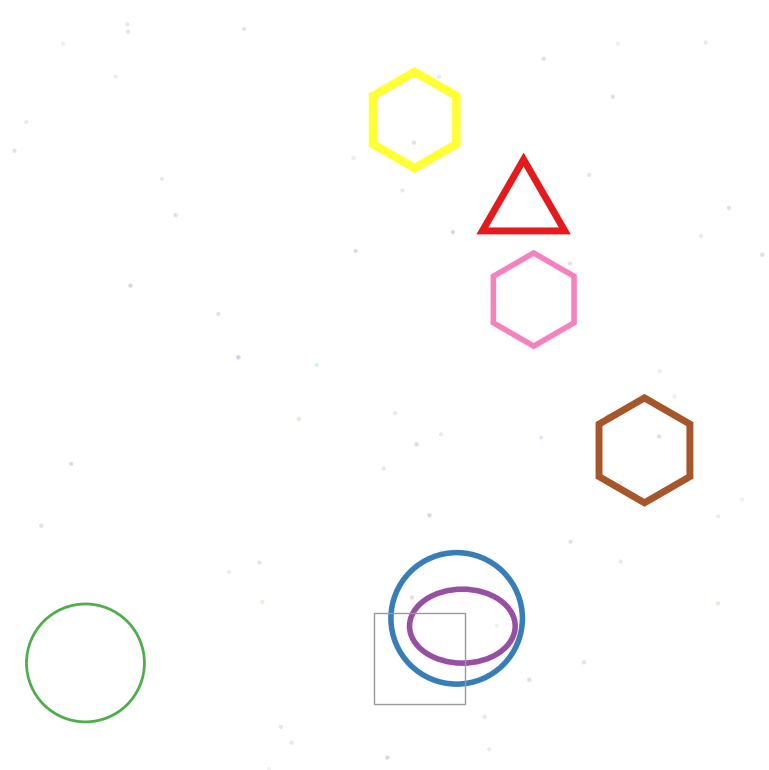[{"shape": "triangle", "thickness": 2.5, "radius": 0.31, "center": [0.68, 0.731]}, {"shape": "circle", "thickness": 2, "radius": 0.43, "center": [0.593, 0.197]}, {"shape": "circle", "thickness": 1, "radius": 0.38, "center": [0.111, 0.139]}, {"shape": "oval", "thickness": 2, "radius": 0.34, "center": [0.6, 0.187]}, {"shape": "hexagon", "thickness": 3, "radius": 0.31, "center": [0.538, 0.844]}, {"shape": "hexagon", "thickness": 2.5, "radius": 0.34, "center": [0.837, 0.415]}, {"shape": "hexagon", "thickness": 2, "radius": 0.3, "center": [0.693, 0.611]}, {"shape": "square", "thickness": 0.5, "radius": 0.29, "center": [0.544, 0.145]}]